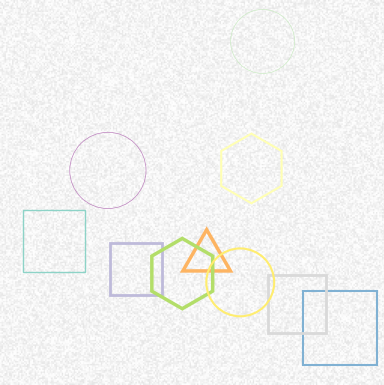[{"shape": "square", "thickness": 1, "radius": 0.4, "center": [0.141, 0.374]}, {"shape": "hexagon", "thickness": 1.5, "radius": 0.45, "center": [0.653, 0.562]}, {"shape": "square", "thickness": 2, "radius": 0.34, "center": [0.353, 0.302]}, {"shape": "square", "thickness": 1.5, "radius": 0.48, "center": [0.883, 0.147]}, {"shape": "triangle", "thickness": 2.5, "radius": 0.36, "center": [0.537, 0.332]}, {"shape": "hexagon", "thickness": 2.5, "radius": 0.46, "center": [0.473, 0.289]}, {"shape": "square", "thickness": 2, "radius": 0.38, "center": [0.772, 0.21]}, {"shape": "circle", "thickness": 0.5, "radius": 0.5, "center": [0.28, 0.557]}, {"shape": "circle", "thickness": 0.5, "radius": 0.42, "center": [0.682, 0.892]}, {"shape": "circle", "thickness": 1.5, "radius": 0.44, "center": [0.624, 0.267]}]